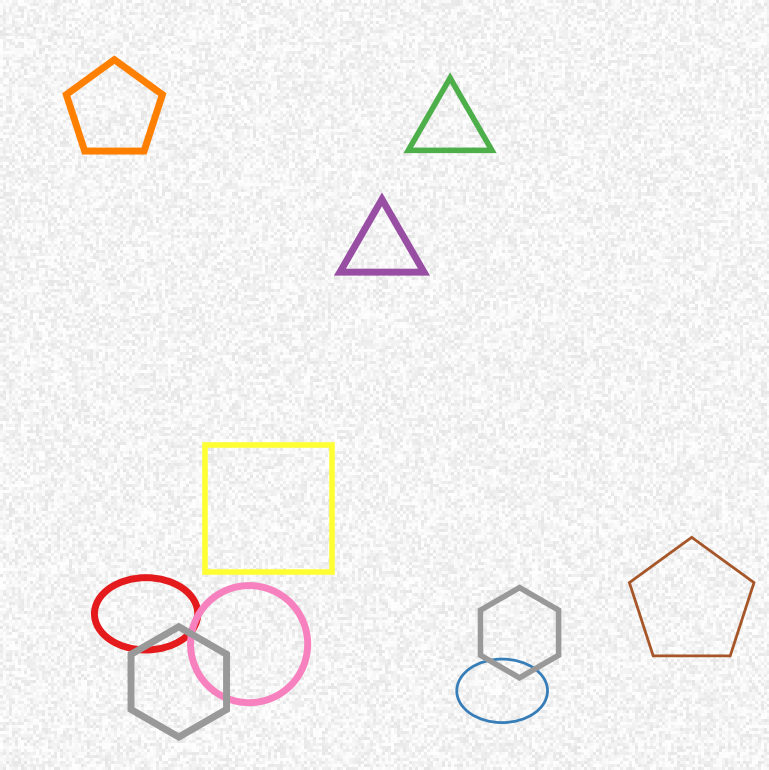[{"shape": "oval", "thickness": 2.5, "radius": 0.34, "center": [0.19, 0.203]}, {"shape": "oval", "thickness": 1, "radius": 0.29, "center": [0.652, 0.103]}, {"shape": "triangle", "thickness": 2, "radius": 0.31, "center": [0.585, 0.836]}, {"shape": "triangle", "thickness": 2.5, "radius": 0.32, "center": [0.496, 0.678]}, {"shape": "pentagon", "thickness": 2.5, "radius": 0.33, "center": [0.149, 0.857]}, {"shape": "square", "thickness": 2, "radius": 0.41, "center": [0.349, 0.339]}, {"shape": "pentagon", "thickness": 1, "radius": 0.43, "center": [0.898, 0.217]}, {"shape": "circle", "thickness": 2.5, "radius": 0.38, "center": [0.324, 0.163]}, {"shape": "hexagon", "thickness": 2.5, "radius": 0.36, "center": [0.232, 0.114]}, {"shape": "hexagon", "thickness": 2, "radius": 0.29, "center": [0.675, 0.178]}]